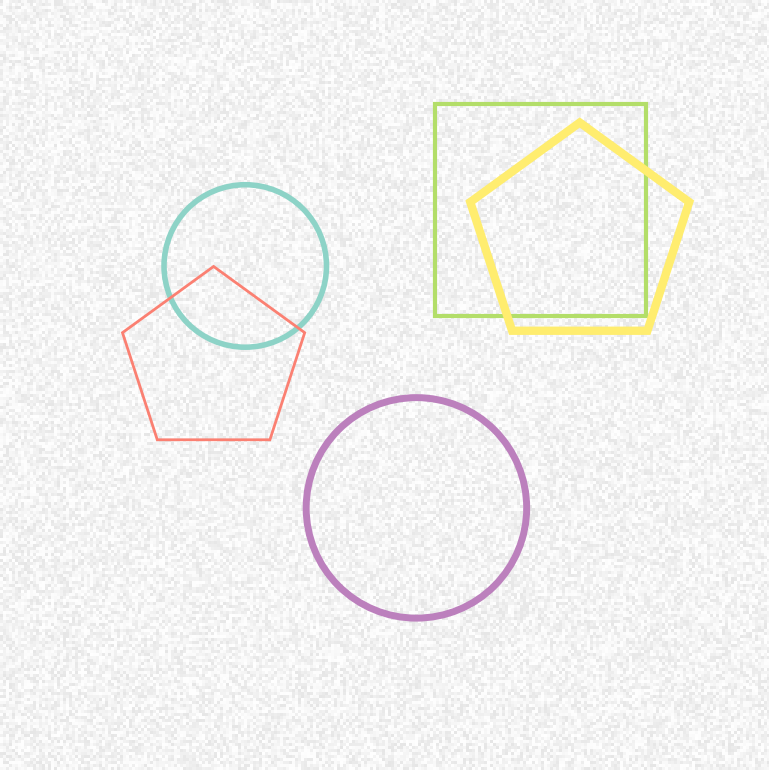[{"shape": "circle", "thickness": 2, "radius": 0.53, "center": [0.319, 0.655]}, {"shape": "pentagon", "thickness": 1, "radius": 0.62, "center": [0.277, 0.53]}, {"shape": "square", "thickness": 1.5, "radius": 0.69, "center": [0.702, 0.727]}, {"shape": "circle", "thickness": 2.5, "radius": 0.72, "center": [0.541, 0.34]}, {"shape": "pentagon", "thickness": 3, "radius": 0.75, "center": [0.753, 0.691]}]